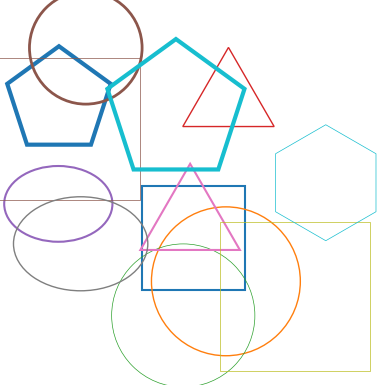[{"shape": "square", "thickness": 1.5, "radius": 0.67, "center": [0.503, 0.381]}, {"shape": "pentagon", "thickness": 3, "radius": 0.71, "center": [0.153, 0.739]}, {"shape": "circle", "thickness": 1, "radius": 0.97, "center": [0.587, 0.269]}, {"shape": "circle", "thickness": 0.5, "radius": 0.93, "center": [0.476, 0.18]}, {"shape": "triangle", "thickness": 1, "radius": 0.68, "center": [0.593, 0.74]}, {"shape": "oval", "thickness": 1.5, "radius": 0.7, "center": [0.151, 0.47]}, {"shape": "circle", "thickness": 2, "radius": 0.73, "center": [0.223, 0.876]}, {"shape": "square", "thickness": 0.5, "radius": 0.92, "center": [0.178, 0.665]}, {"shape": "triangle", "thickness": 1.5, "radius": 0.75, "center": [0.494, 0.425]}, {"shape": "oval", "thickness": 1, "radius": 0.87, "center": [0.209, 0.367]}, {"shape": "square", "thickness": 0.5, "radius": 0.97, "center": [0.766, 0.23]}, {"shape": "hexagon", "thickness": 0.5, "radius": 0.75, "center": [0.846, 0.525]}, {"shape": "pentagon", "thickness": 3, "radius": 0.94, "center": [0.457, 0.711]}]